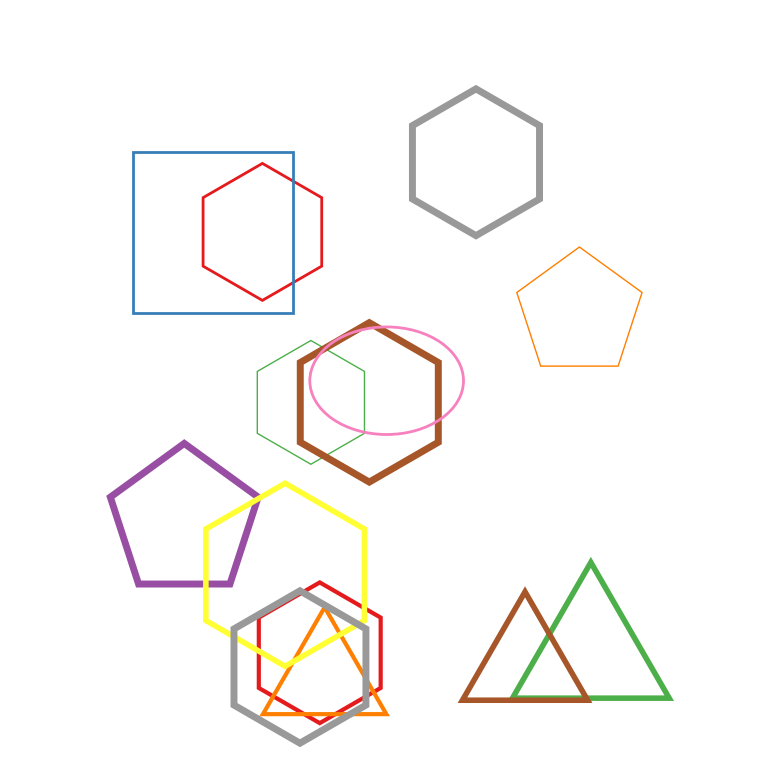[{"shape": "hexagon", "thickness": 1, "radius": 0.44, "center": [0.341, 0.699]}, {"shape": "hexagon", "thickness": 1.5, "radius": 0.46, "center": [0.415, 0.152]}, {"shape": "square", "thickness": 1, "radius": 0.52, "center": [0.277, 0.698]}, {"shape": "triangle", "thickness": 2, "radius": 0.59, "center": [0.767, 0.152]}, {"shape": "hexagon", "thickness": 0.5, "radius": 0.4, "center": [0.404, 0.477]}, {"shape": "pentagon", "thickness": 2.5, "radius": 0.5, "center": [0.239, 0.323]}, {"shape": "pentagon", "thickness": 0.5, "radius": 0.43, "center": [0.753, 0.594]}, {"shape": "triangle", "thickness": 1.5, "radius": 0.46, "center": [0.422, 0.119]}, {"shape": "hexagon", "thickness": 2, "radius": 0.59, "center": [0.37, 0.254]}, {"shape": "hexagon", "thickness": 2.5, "radius": 0.52, "center": [0.48, 0.477]}, {"shape": "triangle", "thickness": 2, "radius": 0.47, "center": [0.682, 0.138]}, {"shape": "oval", "thickness": 1, "radius": 0.5, "center": [0.502, 0.506]}, {"shape": "hexagon", "thickness": 2.5, "radius": 0.48, "center": [0.618, 0.789]}, {"shape": "hexagon", "thickness": 2.5, "radius": 0.49, "center": [0.39, 0.134]}]